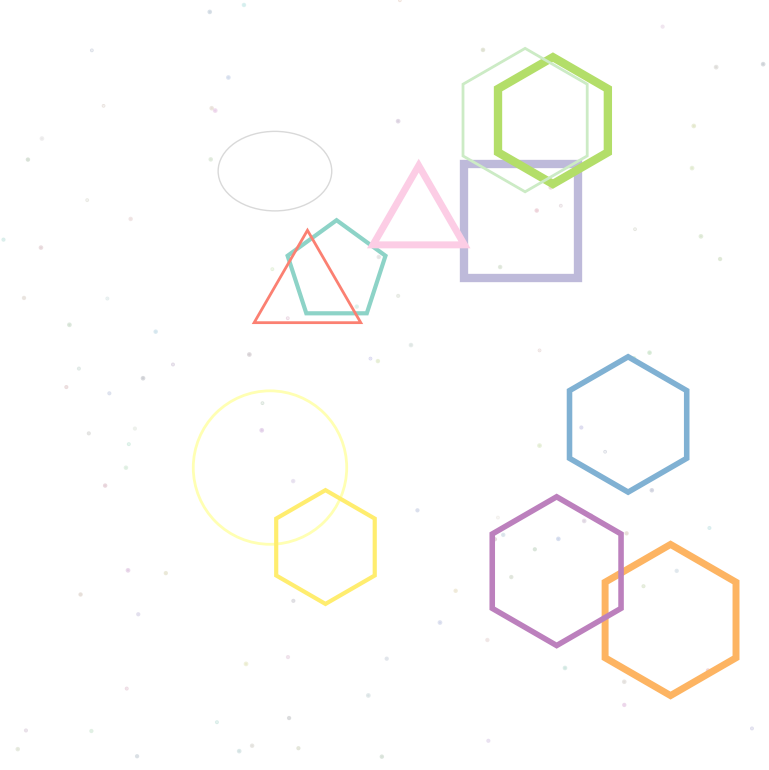[{"shape": "pentagon", "thickness": 1.5, "radius": 0.33, "center": [0.437, 0.647]}, {"shape": "circle", "thickness": 1, "radius": 0.5, "center": [0.351, 0.393]}, {"shape": "square", "thickness": 3, "radius": 0.37, "center": [0.676, 0.713]}, {"shape": "triangle", "thickness": 1, "radius": 0.4, "center": [0.399, 0.621]}, {"shape": "hexagon", "thickness": 2, "radius": 0.44, "center": [0.816, 0.449]}, {"shape": "hexagon", "thickness": 2.5, "radius": 0.49, "center": [0.871, 0.195]}, {"shape": "hexagon", "thickness": 3, "radius": 0.41, "center": [0.718, 0.843]}, {"shape": "triangle", "thickness": 2.5, "radius": 0.34, "center": [0.544, 0.716]}, {"shape": "oval", "thickness": 0.5, "radius": 0.37, "center": [0.357, 0.778]}, {"shape": "hexagon", "thickness": 2, "radius": 0.48, "center": [0.723, 0.258]}, {"shape": "hexagon", "thickness": 1, "radius": 0.47, "center": [0.682, 0.844]}, {"shape": "hexagon", "thickness": 1.5, "radius": 0.37, "center": [0.423, 0.29]}]